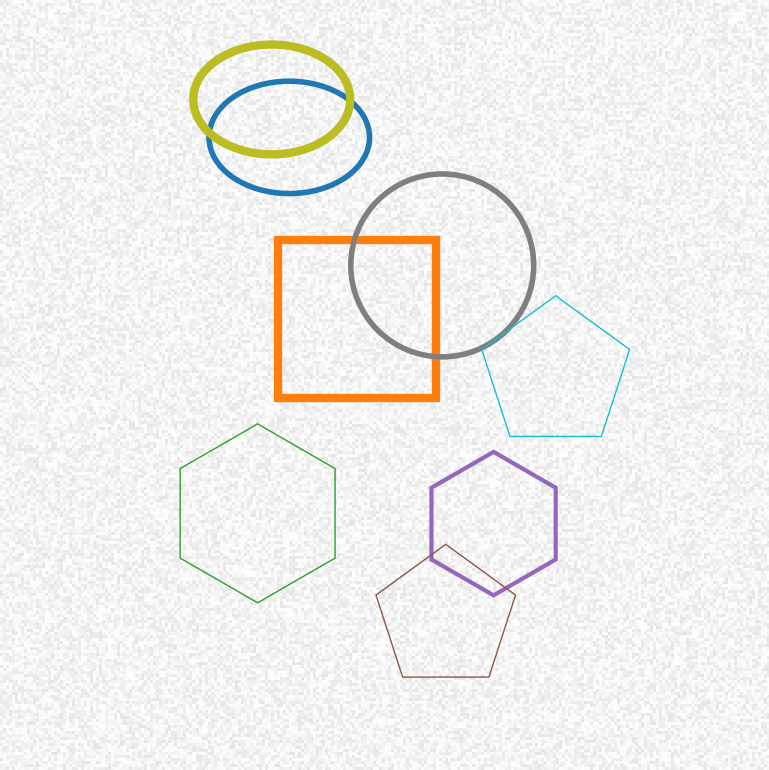[{"shape": "oval", "thickness": 2, "radius": 0.52, "center": [0.376, 0.822]}, {"shape": "square", "thickness": 3, "radius": 0.51, "center": [0.464, 0.586]}, {"shape": "hexagon", "thickness": 0.5, "radius": 0.58, "center": [0.335, 0.333]}, {"shape": "hexagon", "thickness": 1.5, "radius": 0.47, "center": [0.641, 0.32]}, {"shape": "pentagon", "thickness": 0.5, "radius": 0.48, "center": [0.579, 0.198]}, {"shape": "circle", "thickness": 2, "radius": 0.59, "center": [0.574, 0.655]}, {"shape": "oval", "thickness": 3, "radius": 0.51, "center": [0.353, 0.871]}, {"shape": "pentagon", "thickness": 0.5, "radius": 0.51, "center": [0.722, 0.515]}]